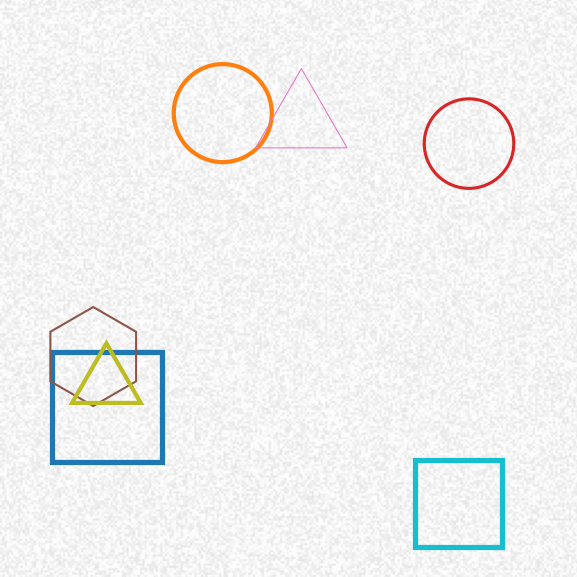[{"shape": "square", "thickness": 2.5, "radius": 0.48, "center": [0.186, 0.295]}, {"shape": "circle", "thickness": 2, "radius": 0.42, "center": [0.386, 0.803]}, {"shape": "circle", "thickness": 1.5, "radius": 0.39, "center": [0.812, 0.75]}, {"shape": "hexagon", "thickness": 1, "radius": 0.43, "center": [0.161, 0.382]}, {"shape": "triangle", "thickness": 0.5, "radius": 0.46, "center": [0.522, 0.789]}, {"shape": "triangle", "thickness": 2, "radius": 0.34, "center": [0.184, 0.336]}, {"shape": "square", "thickness": 2.5, "radius": 0.37, "center": [0.794, 0.127]}]